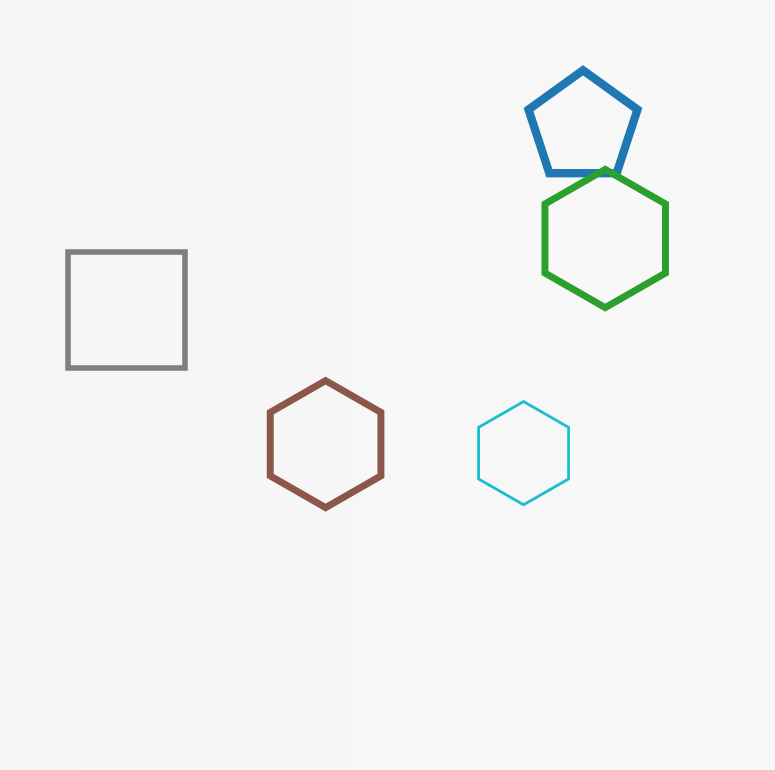[{"shape": "pentagon", "thickness": 3, "radius": 0.37, "center": [0.752, 0.835]}, {"shape": "hexagon", "thickness": 2.5, "radius": 0.45, "center": [0.781, 0.69]}, {"shape": "hexagon", "thickness": 2.5, "radius": 0.41, "center": [0.42, 0.423]}, {"shape": "square", "thickness": 2, "radius": 0.38, "center": [0.163, 0.598]}, {"shape": "hexagon", "thickness": 1, "radius": 0.34, "center": [0.676, 0.411]}]